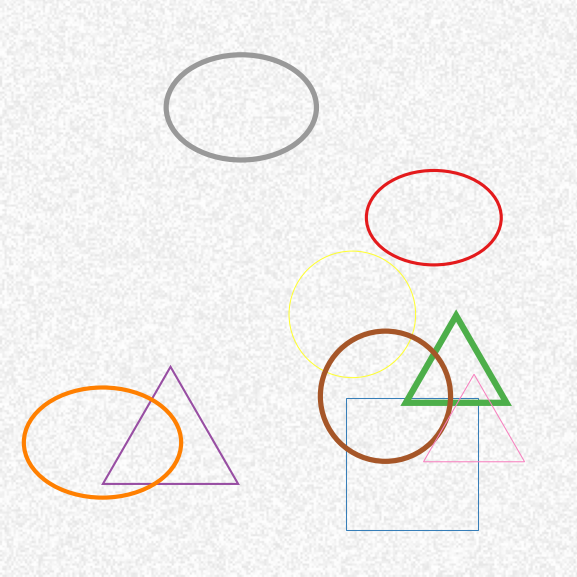[{"shape": "oval", "thickness": 1.5, "radius": 0.58, "center": [0.751, 0.622]}, {"shape": "square", "thickness": 0.5, "radius": 0.57, "center": [0.713, 0.196]}, {"shape": "triangle", "thickness": 3, "radius": 0.5, "center": [0.79, 0.352]}, {"shape": "triangle", "thickness": 1, "radius": 0.68, "center": [0.295, 0.229]}, {"shape": "oval", "thickness": 2, "radius": 0.68, "center": [0.177, 0.233]}, {"shape": "circle", "thickness": 0.5, "radius": 0.55, "center": [0.61, 0.455]}, {"shape": "circle", "thickness": 2.5, "radius": 0.56, "center": [0.667, 0.313]}, {"shape": "triangle", "thickness": 0.5, "radius": 0.51, "center": [0.821, 0.25]}, {"shape": "oval", "thickness": 2.5, "radius": 0.65, "center": [0.418, 0.813]}]